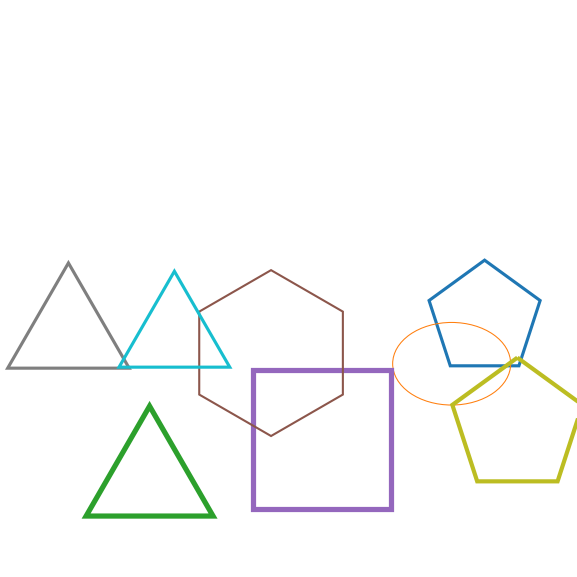[{"shape": "pentagon", "thickness": 1.5, "radius": 0.51, "center": [0.839, 0.447]}, {"shape": "oval", "thickness": 0.5, "radius": 0.51, "center": [0.782, 0.369]}, {"shape": "triangle", "thickness": 2.5, "radius": 0.63, "center": [0.259, 0.169]}, {"shape": "square", "thickness": 2.5, "radius": 0.6, "center": [0.558, 0.239]}, {"shape": "hexagon", "thickness": 1, "radius": 0.72, "center": [0.469, 0.388]}, {"shape": "triangle", "thickness": 1.5, "radius": 0.61, "center": [0.118, 0.422]}, {"shape": "pentagon", "thickness": 2, "radius": 0.59, "center": [0.896, 0.261]}, {"shape": "triangle", "thickness": 1.5, "radius": 0.55, "center": [0.302, 0.419]}]